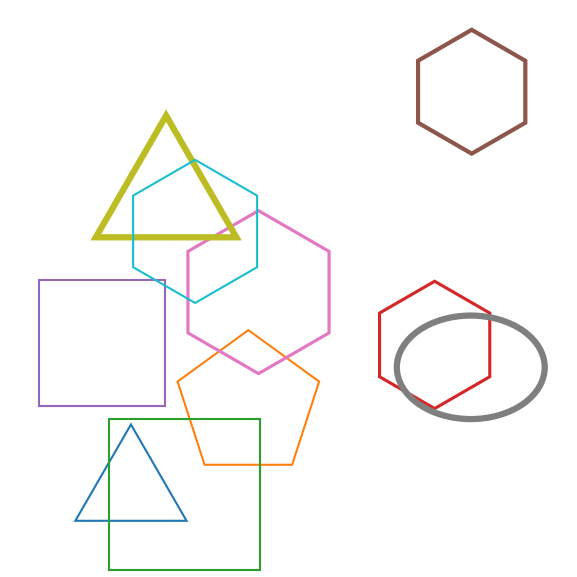[{"shape": "triangle", "thickness": 1, "radius": 0.56, "center": [0.227, 0.153]}, {"shape": "pentagon", "thickness": 1, "radius": 0.64, "center": [0.43, 0.299]}, {"shape": "square", "thickness": 1, "radius": 0.65, "center": [0.32, 0.142]}, {"shape": "hexagon", "thickness": 1.5, "radius": 0.55, "center": [0.753, 0.402]}, {"shape": "square", "thickness": 1, "radius": 0.54, "center": [0.176, 0.405]}, {"shape": "hexagon", "thickness": 2, "radius": 0.54, "center": [0.817, 0.84]}, {"shape": "hexagon", "thickness": 1.5, "radius": 0.71, "center": [0.448, 0.493]}, {"shape": "oval", "thickness": 3, "radius": 0.64, "center": [0.815, 0.363]}, {"shape": "triangle", "thickness": 3, "radius": 0.7, "center": [0.288, 0.658]}, {"shape": "hexagon", "thickness": 1, "radius": 0.62, "center": [0.338, 0.598]}]